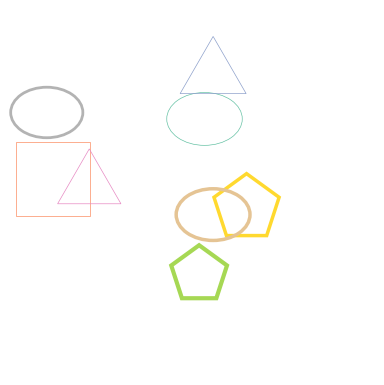[{"shape": "oval", "thickness": 0.5, "radius": 0.49, "center": [0.531, 0.691]}, {"shape": "square", "thickness": 0.5, "radius": 0.48, "center": [0.138, 0.534]}, {"shape": "triangle", "thickness": 0.5, "radius": 0.5, "center": [0.554, 0.806]}, {"shape": "triangle", "thickness": 0.5, "radius": 0.47, "center": [0.232, 0.518]}, {"shape": "pentagon", "thickness": 3, "radius": 0.38, "center": [0.517, 0.287]}, {"shape": "pentagon", "thickness": 2.5, "radius": 0.44, "center": [0.64, 0.46]}, {"shape": "oval", "thickness": 2.5, "radius": 0.48, "center": [0.553, 0.443]}, {"shape": "oval", "thickness": 2, "radius": 0.47, "center": [0.121, 0.708]}]